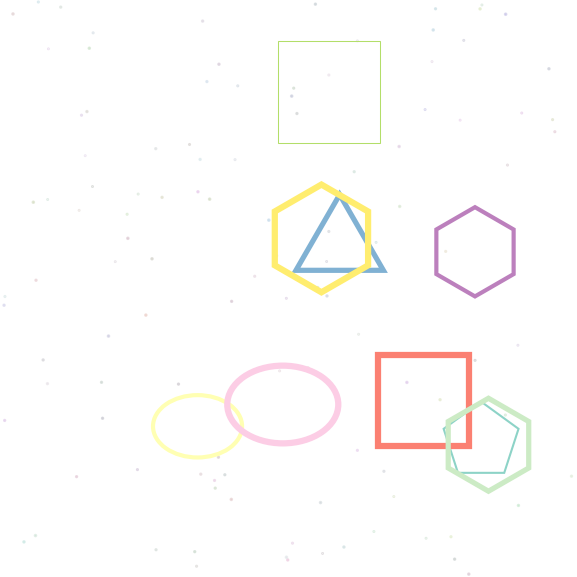[{"shape": "pentagon", "thickness": 1, "radius": 0.34, "center": [0.833, 0.236]}, {"shape": "oval", "thickness": 2, "radius": 0.39, "center": [0.342, 0.261]}, {"shape": "square", "thickness": 3, "radius": 0.39, "center": [0.733, 0.306]}, {"shape": "triangle", "thickness": 2.5, "radius": 0.44, "center": [0.588, 0.575]}, {"shape": "square", "thickness": 0.5, "radius": 0.44, "center": [0.57, 0.839]}, {"shape": "oval", "thickness": 3, "radius": 0.48, "center": [0.49, 0.299]}, {"shape": "hexagon", "thickness": 2, "radius": 0.39, "center": [0.822, 0.563]}, {"shape": "hexagon", "thickness": 2.5, "radius": 0.4, "center": [0.846, 0.229]}, {"shape": "hexagon", "thickness": 3, "radius": 0.47, "center": [0.557, 0.586]}]